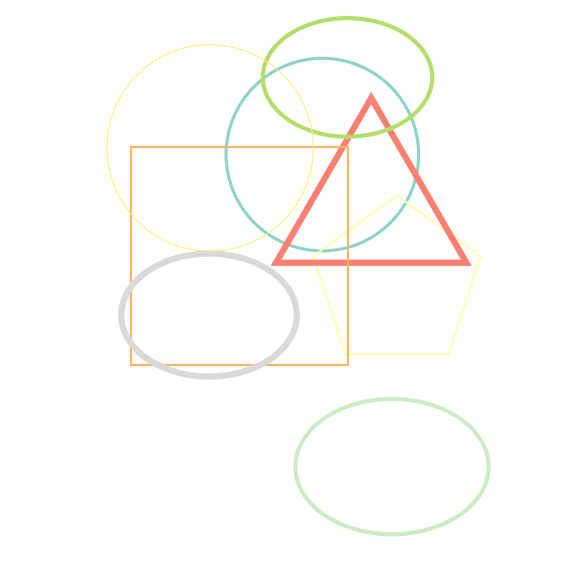[{"shape": "circle", "thickness": 1.5, "radius": 0.83, "center": [0.558, 0.731]}, {"shape": "pentagon", "thickness": 1, "radius": 0.76, "center": [0.687, 0.509]}, {"shape": "triangle", "thickness": 3, "radius": 0.95, "center": [0.643, 0.639]}, {"shape": "square", "thickness": 1, "radius": 0.94, "center": [0.415, 0.556]}, {"shape": "oval", "thickness": 2, "radius": 0.73, "center": [0.602, 0.865]}, {"shape": "oval", "thickness": 3, "radius": 0.76, "center": [0.362, 0.454]}, {"shape": "oval", "thickness": 2, "radius": 0.84, "center": [0.679, 0.191]}, {"shape": "circle", "thickness": 0.5, "radius": 0.89, "center": [0.364, 0.743]}]